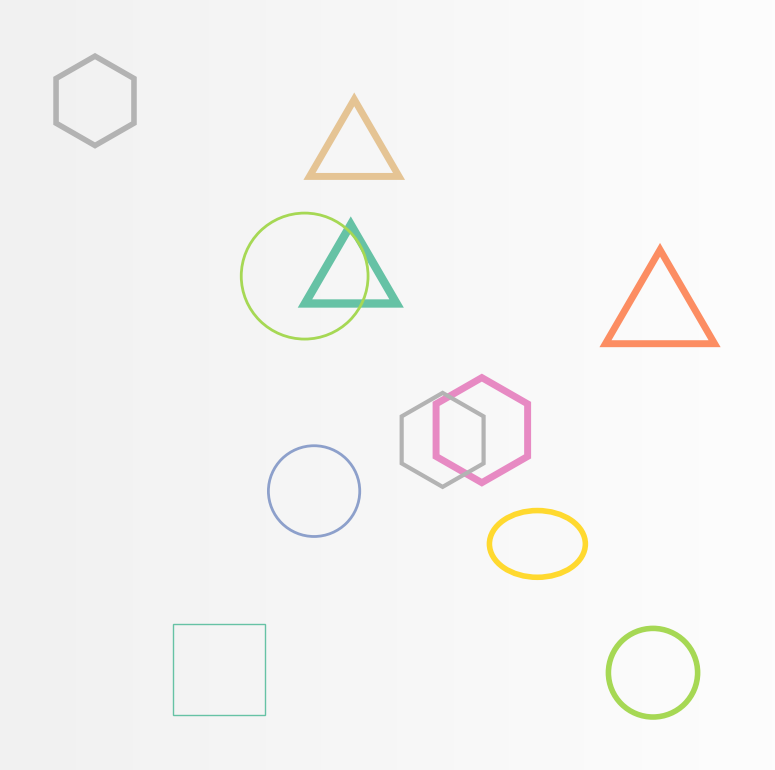[{"shape": "triangle", "thickness": 3, "radius": 0.34, "center": [0.453, 0.64]}, {"shape": "square", "thickness": 0.5, "radius": 0.3, "center": [0.282, 0.131]}, {"shape": "triangle", "thickness": 2.5, "radius": 0.41, "center": [0.852, 0.594]}, {"shape": "circle", "thickness": 1, "radius": 0.29, "center": [0.405, 0.362]}, {"shape": "hexagon", "thickness": 2.5, "radius": 0.34, "center": [0.622, 0.441]}, {"shape": "circle", "thickness": 1, "radius": 0.41, "center": [0.393, 0.641]}, {"shape": "circle", "thickness": 2, "radius": 0.29, "center": [0.843, 0.126]}, {"shape": "oval", "thickness": 2, "radius": 0.31, "center": [0.693, 0.294]}, {"shape": "triangle", "thickness": 2.5, "radius": 0.33, "center": [0.457, 0.804]}, {"shape": "hexagon", "thickness": 2, "radius": 0.29, "center": [0.123, 0.869]}, {"shape": "hexagon", "thickness": 1.5, "radius": 0.31, "center": [0.571, 0.429]}]